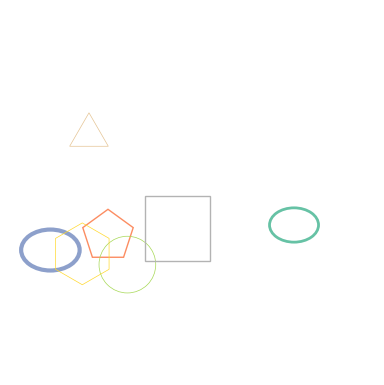[{"shape": "oval", "thickness": 2, "radius": 0.32, "center": [0.764, 0.416]}, {"shape": "pentagon", "thickness": 1, "radius": 0.34, "center": [0.28, 0.387]}, {"shape": "oval", "thickness": 3, "radius": 0.38, "center": [0.131, 0.351]}, {"shape": "circle", "thickness": 0.5, "radius": 0.37, "center": [0.331, 0.313]}, {"shape": "hexagon", "thickness": 0.5, "radius": 0.4, "center": [0.214, 0.341]}, {"shape": "triangle", "thickness": 0.5, "radius": 0.29, "center": [0.231, 0.649]}, {"shape": "square", "thickness": 1, "radius": 0.42, "center": [0.461, 0.408]}]